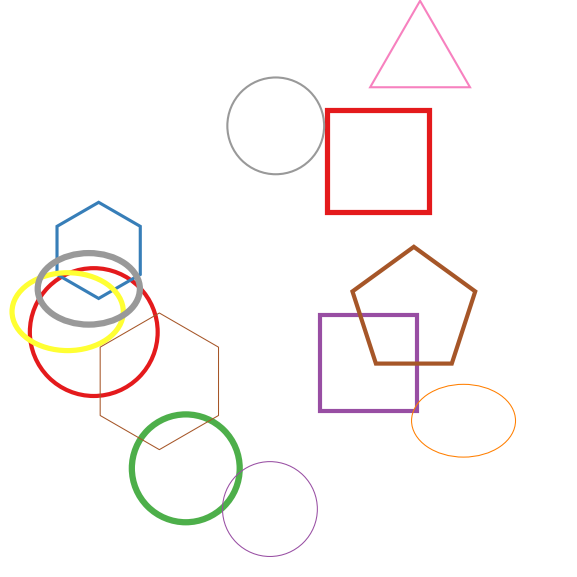[{"shape": "circle", "thickness": 2, "radius": 0.55, "center": [0.162, 0.424]}, {"shape": "square", "thickness": 2.5, "radius": 0.44, "center": [0.654, 0.72]}, {"shape": "hexagon", "thickness": 1.5, "radius": 0.42, "center": [0.171, 0.566]}, {"shape": "circle", "thickness": 3, "radius": 0.47, "center": [0.322, 0.188]}, {"shape": "circle", "thickness": 0.5, "radius": 0.41, "center": [0.467, 0.118]}, {"shape": "square", "thickness": 2, "radius": 0.42, "center": [0.638, 0.371]}, {"shape": "oval", "thickness": 0.5, "radius": 0.45, "center": [0.803, 0.271]}, {"shape": "oval", "thickness": 2.5, "radius": 0.48, "center": [0.117, 0.459]}, {"shape": "pentagon", "thickness": 2, "radius": 0.56, "center": [0.717, 0.46]}, {"shape": "hexagon", "thickness": 0.5, "radius": 0.59, "center": [0.276, 0.339]}, {"shape": "triangle", "thickness": 1, "radius": 0.5, "center": [0.727, 0.898]}, {"shape": "circle", "thickness": 1, "radius": 0.42, "center": [0.477, 0.781]}, {"shape": "oval", "thickness": 3, "radius": 0.44, "center": [0.154, 0.499]}]